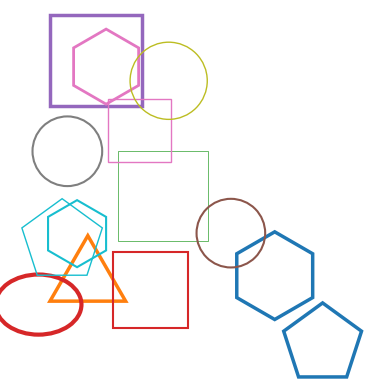[{"shape": "hexagon", "thickness": 2.5, "radius": 0.57, "center": [0.714, 0.284]}, {"shape": "pentagon", "thickness": 2.5, "radius": 0.53, "center": [0.838, 0.107]}, {"shape": "triangle", "thickness": 2.5, "radius": 0.57, "center": [0.228, 0.274]}, {"shape": "square", "thickness": 0.5, "radius": 0.58, "center": [0.424, 0.491]}, {"shape": "oval", "thickness": 3, "radius": 0.56, "center": [0.1, 0.209]}, {"shape": "square", "thickness": 1.5, "radius": 0.49, "center": [0.39, 0.246]}, {"shape": "square", "thickness": 2.5, "radius": 0.59, "center": [0.249, 0.843]}, {"shape": "circle", "thickness": 1.5, "radius": 0.45, "center": [0.6, 0.394]}, {"shape": "hexagon", "thickness": 2, "radius": 0.49, "center": [0.276, 0.827]}, {"shape": "square", "thickness": 1, "radius": 0.41, "center": [0.362, 0.661]}, {"shape": "circle", "thickness": 1.5, "radius": 0.45, "center": [0.175, 0.607]}, {"shape": "circle", "thickness": 1, "radius": 0.5, "center": [0.438, 0.79]}, {"shape": "hexagon", "thickness": 1.5, "radius": 0.44, "center": [0.2, 0.393]}, {"shape": "pentagon", "thickness": 1, "radius": 0.55, "center": [0.161, 0.374]}]